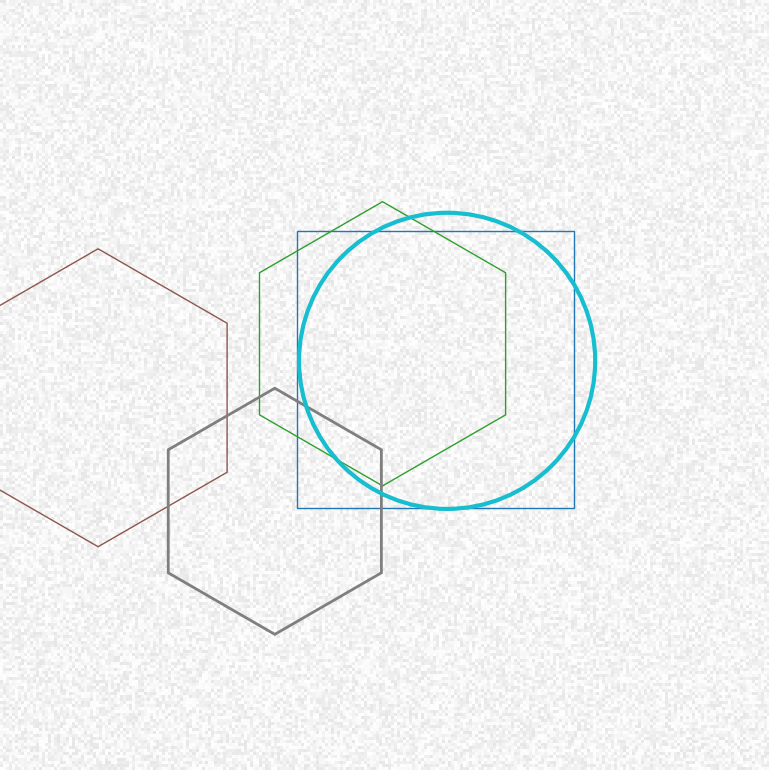[{"shape": "square", "thickness": 0.5, "radius": 0.9, "center": [0.566, 0.52]}, {"shape": "hexagon", "thickness": 0.5, "radius": 0.92, "center": [0.497, 0.554]}, {"shape": "hexagon", "thickness": 0.5, "radius": 0.97, "center": [0.127, 0.483]}, {"shape": "hexagon", "thickness": 1, "radius": 0.8, "center": [0.357, 0.336]}, {"shape": "circle", "thickness": 1.5, "radius": 0.96, "center": [0.581, 0.531]}]